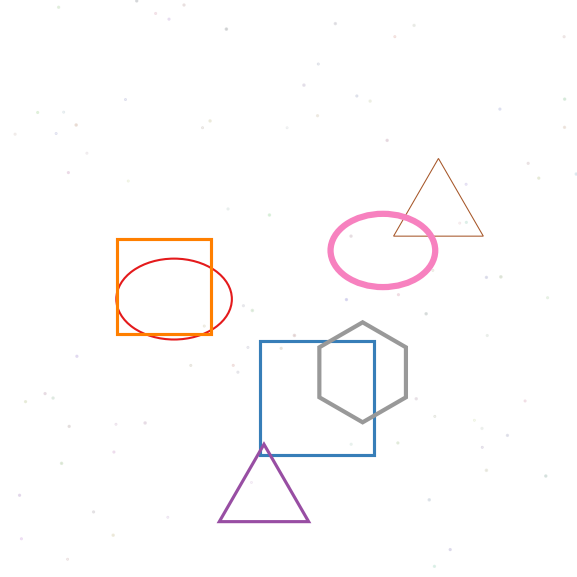[{"shape": "oval", "thickness": 1, "radius": 0.5, "center": [0.301, 0.481]}, {"shape": "square", "thickness": 1.5, "radius": 0.5, "center": [0.549, 0.31]}, {"shape": "triangle", "thickness": 1.5, "radius": 0.45, "center": [0.457, 0.141]}, {"shape": "square", "thickness": 1.5, "radius": 0.41, "center": [0.284, 0.503]}, {"shape": "triangle", "thickness": 0.5, "radius": 0.45, "center": [0.759, 0.635]}, {"shape": "oval", "thickness": 3, "radius": 0.45, "center": [0.663, 0.565]}, {"shape": "hexagon", "thickness": 2, "radius": 0.43, "center": [0.628, 0.354]}]